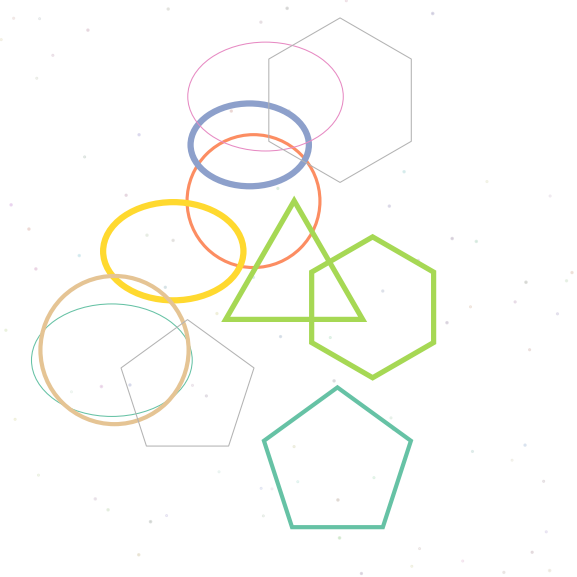[{"shape": "oval", "thickness": 0.5, "radius": 0.7, "center": [0.194, 0.375]}, {"shape": "pentagon", "thickness": 2, "radius": 0.67, "center": [0.584, 0.195]}, {"shape": "circle", "thickness": 1.5, "radius": 0.58, "center": [0.439, 0.651]}, {"shape": "oval", "thickness": 3, "radius": 0.51, "center": [0.432, 0.748]}, {"shape": "oval", "thickness": 0.5, "radius": 0.67, "center": [0.46, 0.832]}, {"shape": "triangle", "thickness": 2.5, "radius": 0.68, "center": [0.509, 0.515]}, {"shape": "hexagon", "thickness": 2.5, "radius": 0.61, "center": [0.645, 0.467]}, {"shape": "oval", "thickness": 3, "radius": 0.61, "center": [0.3, 0.564]}, {"shape": "circle", "thickness": 2, "radius": 0.64, "center": [0.198, 0.393]}, {"shape": "hexagon", "thickness": 0.5, "radius": 0.71, "center": [0.589, 0.826]}, {"shape": "pentagon", "thickness": 0.5, "radius": 0.61, "center": [0.325, 0.325]}]